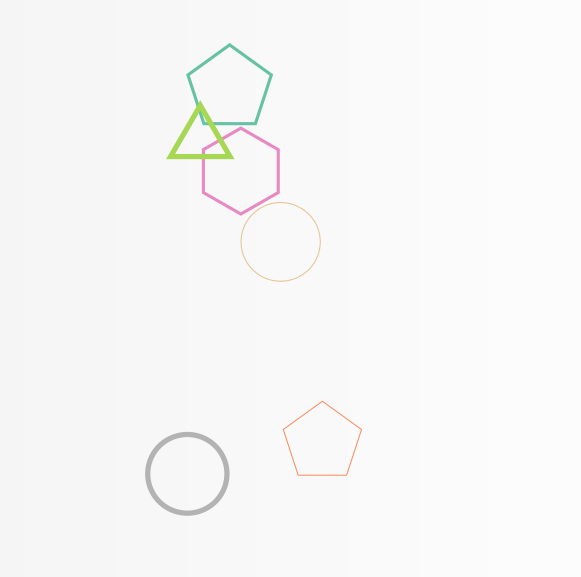[{"shape": "pentagon", "thickness": 1.5, "radius": 0.38, "center": [0.395, 0.846]}, {"shape": "pentagon", "thickness": 0.5, "radius": 0.35, "center": [0.555, 0.234]}, {"shape": "hexagon", "thickness": 1.5, "radius": 0.37, "center": [0.414, 0.703]}, {"shape": "triangle", "thickness": 2.5, "radius": 0.3, "center": [0.345, 0.758]}, {"shape": "circle", "thickness": 0.5, "radius": 0.34, "center": [0.483, 0.58]}, {"shape": "circle", "thickness": 2.5, "radius": 0.34, "center": [0.322, 0.179]}]